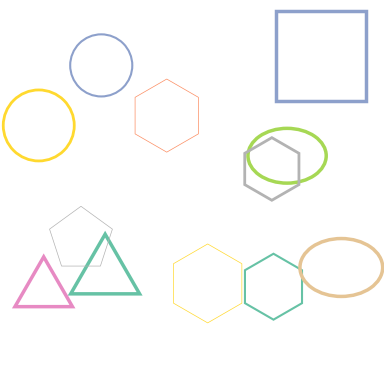[{"shape": "triangle", "thickness": 2.5, "radius": 0.52, "center": [0.273, 0.288]}, {"shape": "hexagon", "thickness": 1.5, "radius": 0.43, "center": [0.71, 0.255]}, {"shape": "hexagon", "thickness": 0.5, "radius": 0.47, "center": [0.433, 0.7]}, {"shape": "circle", "thickness": 1.5, "radius": 0.4, "center": [0.263, 0.83]}, {"shape": "square", "thickness": 2.5, "radius": 0.58, "center": [0.834, 0.855]}, {"shape": "triangle", "thickness": 2.5, "radius": 0.43, "center": [0.113, 0.247]}, {"shape": "oval", "thickness": 2.5, "radius": 0.51, "center": [0.746, 0.595]}, {"shape": "hexagon", "thickness": 0.5, "radius": 0.51, "center": [0.539, 0.264]}, {"shape": "circle", "thickness": 2, "radius": 0.46, "center": [0.101, 0.674]}, {"shape": "oval", "thickness": 2.5, "radius": 0.54, "center": [0.887, 0.305]}, {"shape": "hexagon", "thickness": 2, "radius": 0.41, "center": [0.706, 0.561]}, {"shape": "pentagon", "thickness": 0.5, "radius": 0.43, "center": [0.21, 0.378]}]